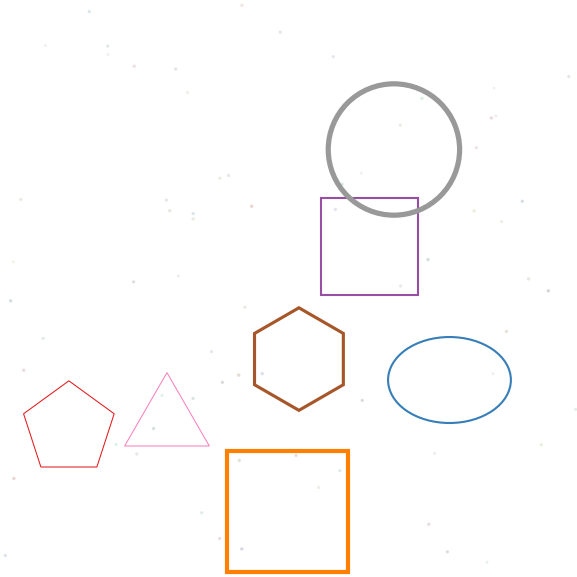[{"shape": "pentagon", "thickness": 0.5, "radius": 0.41, "center": [0.119, 0.257]}, {"shape": "oval", "thickness": 1, "radius": 0.53, "center": [0.778, 0.341]}, {"shape": "square", "thickness": 1, "radius": 0.42, "center": [0.64, 0.572]}, {"shape": "square", "thickness": 2, "radius": 0.52, "center": [0.498, 0.114]}, {"shape": "hexagon", "thickness": 1.5, "radius": 0.44, "center": [0.518, 0.377]}, {"shape": "triangle", "thickness": 0.5, "radius": 0.42, "center": [0.289, 0.269]}, {"shape": "circle", "thickness": 2.5, "radius": 0.57, "center": [0.682, 0.74]}]